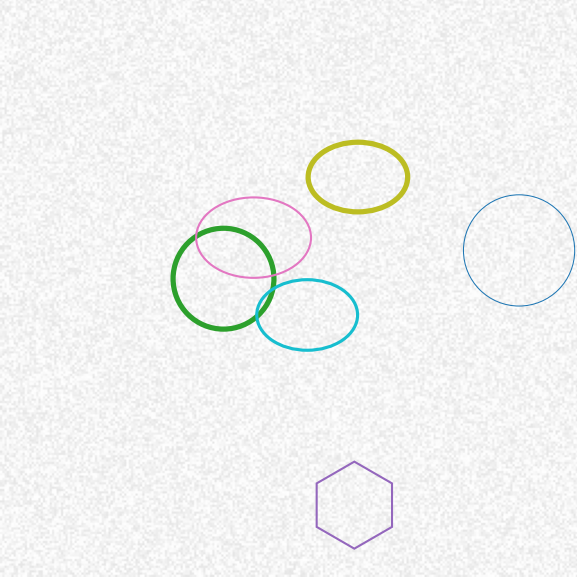[{"shape": "circle", "thickness": 0.5, "radius": 0.48, "center": [0.899, 0.566]}, {"shape": "circle", "thickness": 2.5, "radius": 0.44, "center": [0.387, 0.517]}, {"shape": "hexagon", "thickness": 1, "radius": 0.38, "center": [0.614, 0.124]}, {"shape": "oval", "thickness": 1, "radius": 0.5, "center": [0.439, 0.588]}, {"shape": "oval", "thickness": 2.5, "radius": 0.43, "center": [0.62, 0.693]}, {"shape": "oval", "thickness": 1.5, "radius": 0.44, "center": [0.532, 0.454]}]